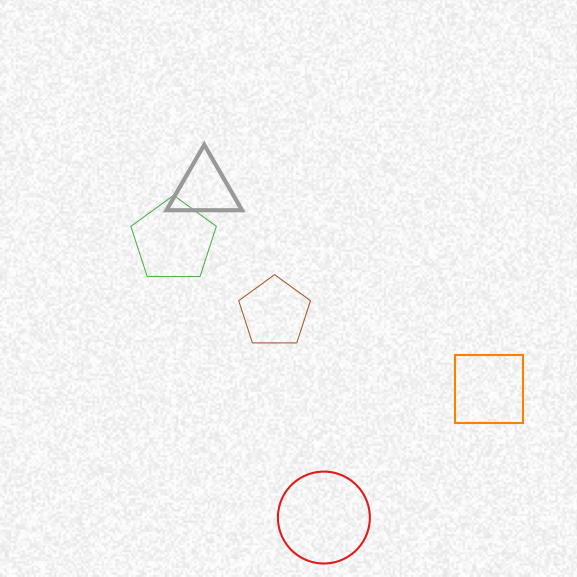[{"shape": "circle", "thickness": 1, "radius": 0.4, "center": [0.561, 0.103]}, {"shape": "pentagon", "thickness": 0.5, "radius": 0.39, "center": [0.301, 0.583]}, {"shape": "square", "thickness": 1, "radius": 0.3, "center": [0.847, 0.326]}, {"shape": "pentagon", "thickness": 0.5, "radius": 0.33, "center": [0.476, 0.458]}, {"shape": "triangle", "thickness": 2, "radius": 0.38, "center": [0.354, 0.673]}]